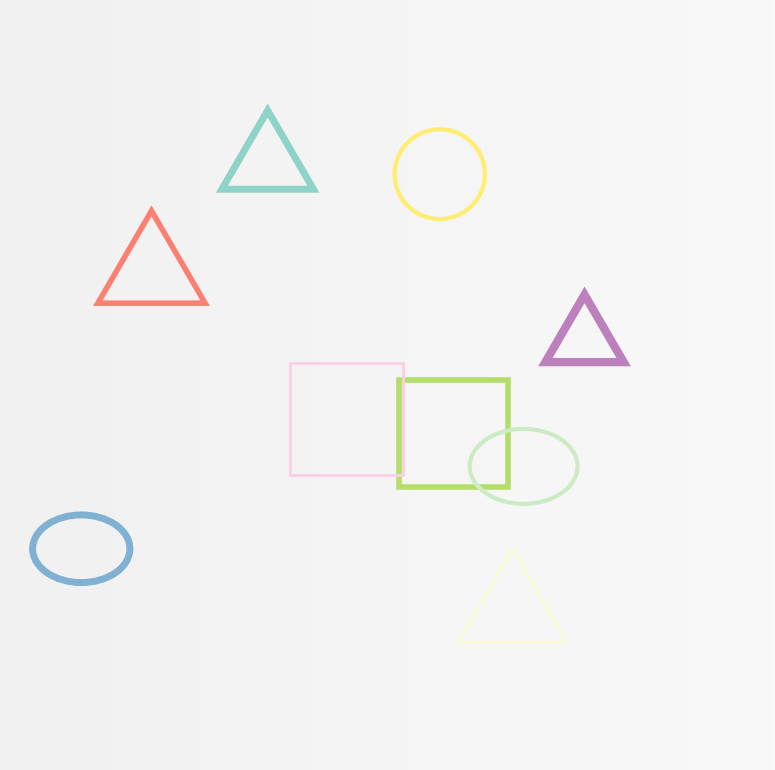[{"shape": "triangle", "thickness": 2.5, "radius": 0.34, "center": [0.345, 0.788]}, {"shape": "triangle", "thickness": 0.5, "radius": 0.4, "center": [0.661, 0.206]}, {"shape": "triangle", "thickness": 2, "radius": 0.4, "center": [0.195, 0.646]}, {"shape": "oval", "thickness": 2.5, "radius": 0.31, "center": [0.105, 0.287]}, {"shape": "square", "thickness": 2, "radius": 0.35, "center": [0.585, 0.437]}, {"shape": "square", "thickness": 1, "radius": 0.37, "center": [0.447, 0.456]}, {"shape": "triangle", "thickness": 3, "radius": 0.29, "center": [0.754, 0.559]}, {"shape": "oval", "thickness": 1.5, "radius": 0.35, "center": [0.676, 0.394]}, {"shape": "circle", "thickness": 1.5, "radius": 0.29, "center": [0.567, 0.774]}]